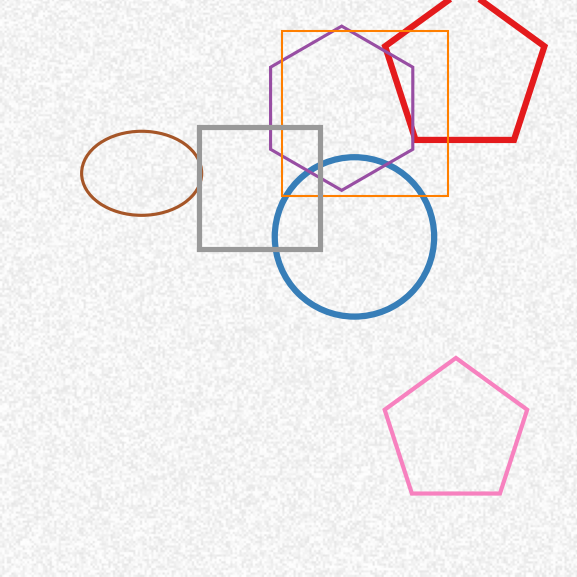[{"shape": "pentagon", "thickness": 3, "radius": 0.73, "center": [0.805, 0.874]}, {"shape": "circle", "thickness": 3, "radius": 0.69, "center": [0.614, 0.589]}, {"shape": "hexagon", "thickness": 1.5, "radius": 0.71, "center": [0.592, 0.812]}, {"shape": "square", "thickness": 1, "radius": 0.72, "center": [0.632, 0.803]}, {"shape": "oval", "thickness": 1.5, "radius": 0.52, "center": [0.245, 0.699]}, {"shape": "pentagon", "thickness": 2, "radius": 0.65, "center": [0.789, 0.25]}, {"shape": "square", "thickness": 2.5, "radius": 0.53, "center": [0.449, 0.673]}]